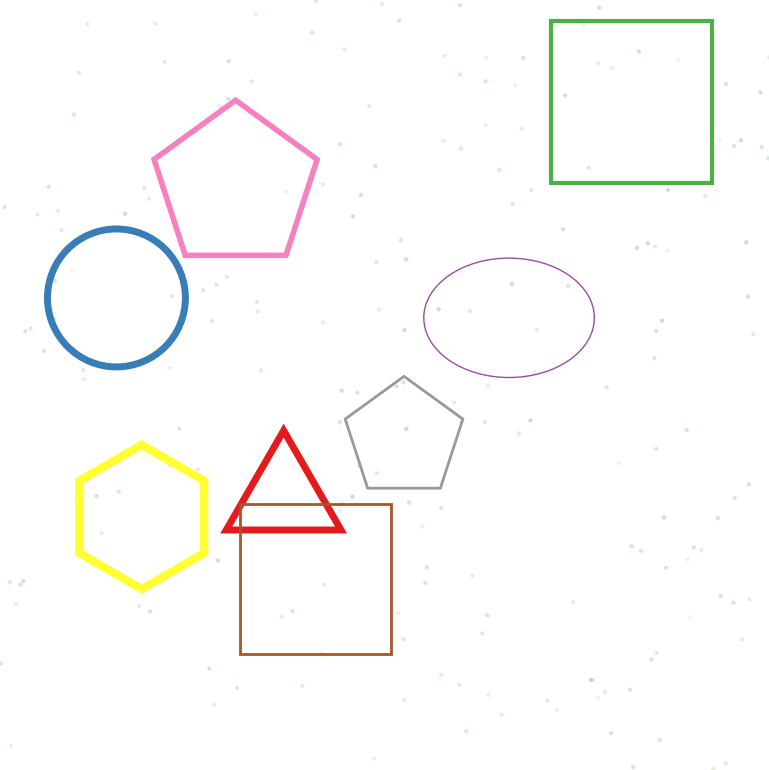[{"shape": "triangle", "thickness": 2.5, "radius": 0.43, "center": [0.368, 0.355]}, {"shape": "circle", "thickness": 2.5, "radius": 0.45, "center": [0.151, 0.613]}, {"shape": "square", "thickness": 1.5, "radius": 0.52, "center": [0.82, 0.868]}, {"shape": "oval", "thickness": 0.5, "radius": 0.55, "center": [0.661, 0.587]}, {"shape": "hexagon", "thickness": 3, "radius": 0.47, "center": [0.184, 0.329]}, {"shape": "square", "thickness": 1, "radius": 0.49, "center": [0.41, 0.248]}, {"shape": "pentagon", "thickness": 2, "radius": 0.56, "center": [0.306, 0.758]}, {"shape": "pentagon", "thickness": 1, "radius": 0.4, "center": [0.525, 0.431]}]